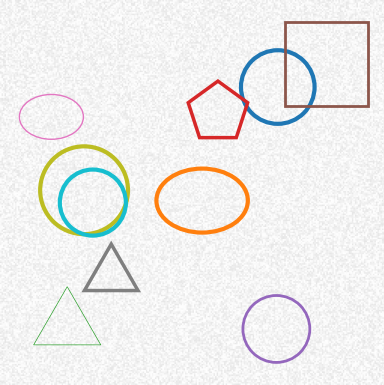[{"shape": "circle", "thickness": 3, "radius": 0.48, "center": [0.721, 0.774]}, {"shape": "oval", "thickness": 3, "radius": 0.59, "center": [0.525, 0.479]}, {"shape": "triangle", "thickness": 0.5, "radius": 0.5, "center": [0.175, 0.155]}, {"shape": "pentagon", "thickness": 2.5, "radius": 0.41, "center": [0.566, 0.708]}, {"shape": "circle", "thickness": 2, "radius": 0.43, "center": [0.718, 0.146]}, {"shape": "square", "thickness": 2, "radius": 0.54, "center": [0.849, 0.834]}, {"shape": "oval", "thickness": 1, "radius": 0.42, "center": [0.133, 0.696]}, {"shape": "triangle", "thickness": 2.5, "radius": 0.4, "center": [0.289, 0.286]}, {"shape": "circle", "thickness": 3, "radius": 0.57, "center": [0.218, 0.506]}, {"shape": "circle", "thickness": 3, "radius": 0.43, "center": [0.241, 0.474]}]